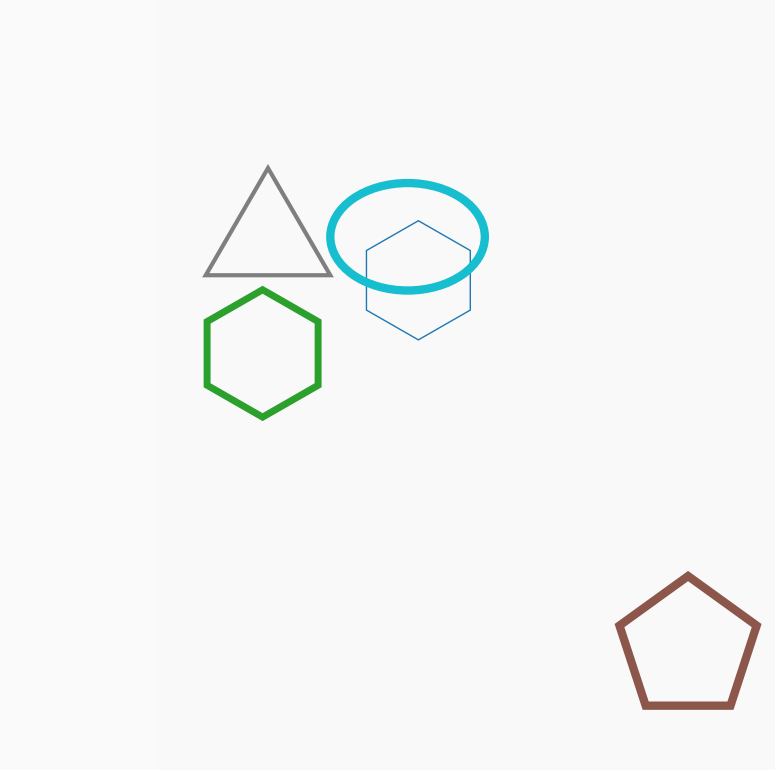[{"shape": "hexagon", "thickness": 0.5, "radius": 0.39, "center": [0.54, 0.636]}, {"shape": "hexagon", "thickness": 2.5, "radius": 0.41, "center": [0.339, 0.541]}, {"shape": "pentagon", "thickness": 3, "radius": 0.47, "center": [0.888, 0.159]}, {"shape": "triangle", "thickness": 1.5, "radius": 0.46, "center": [0.346, 0.689]}, {"shape": "oval", "thickness": 3, "radius": 0.5, "center": [0.526, 0.692]}]